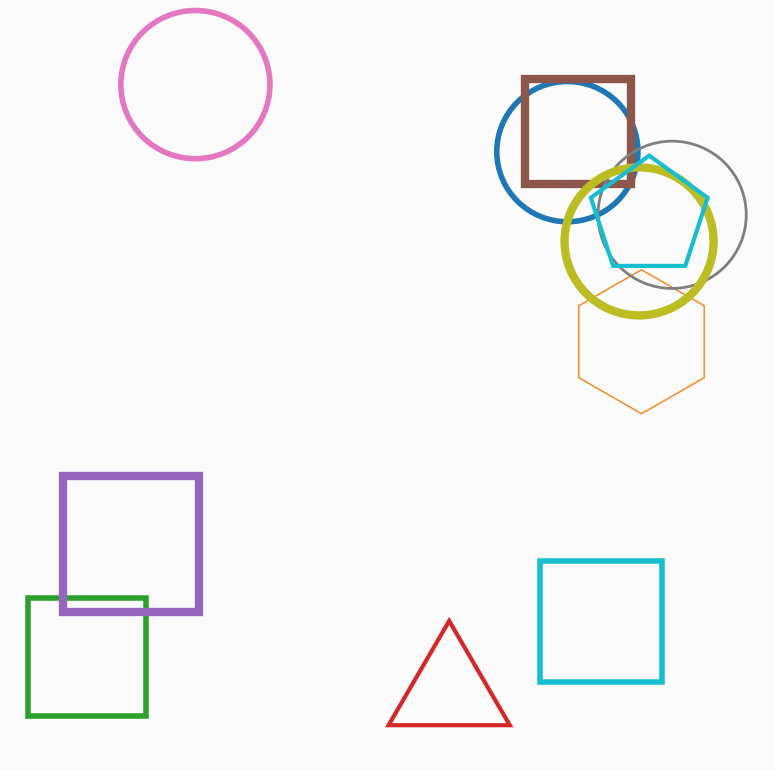[{"shape": "circle", "thickness": 2, "radius": 0.46, "center": [0.732, 0.803]}, {"shape": "hexagon", "thickness": 0.5, "radius": 0.47, "center": [0.828, 0.556]}, {"shape": "square", "thickness": 2, "radius": 0.38, "center": [0.112, 0.147]}, {"shape": "triangle", "thickness": 1.5, "radius": 0.45, "center": [0.58, 0.103]}, {"shape": "square", "thickness": 3, "radius": 0.44, "center": [0.169, 0.293]}, {"shape": "square", "thickness": 3, "radius": 0.34, "center": [0.746, 0.829]}, {"shape": "circle", "thickness": 2, "radius": 0.48, "center": [0.252, 0.89]}, {"shape": "circle", "thickness": 1, "radius": 0.48, "center": [0.867, 0.721]}, {"shape": "circle", "thickness": 3, "radius": 0.48, "center": [0.825, 0.687]}, {"shape": "pentagon", "thickness": 1.5, "radius": 0.4, "center": [0.838, 0.719]}, {"shape": "square", "thickness": 2, "radius": 0.39, "center": [0.776, 0.193]}]